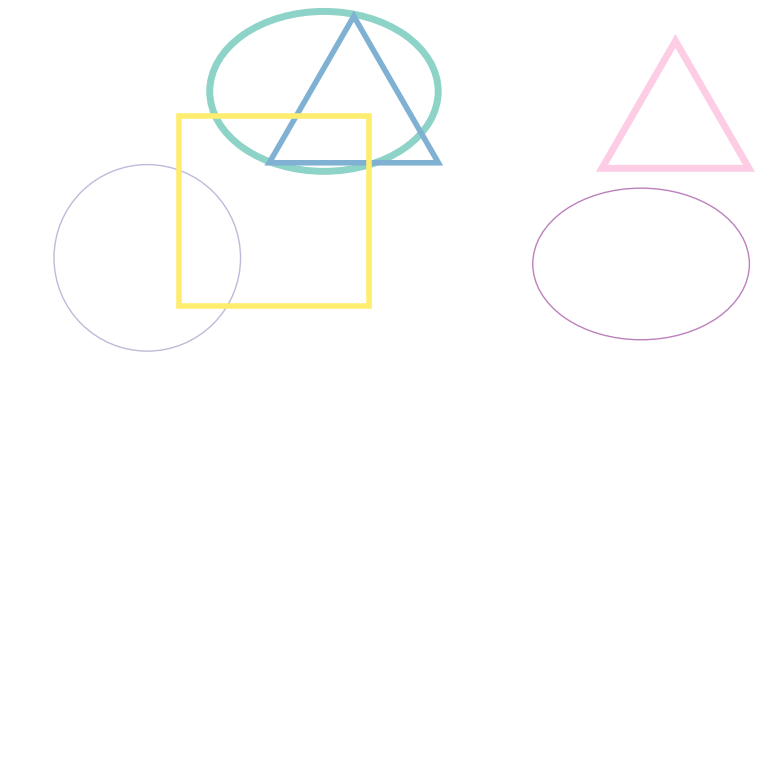[{"shape": "oval", "thickness": 2.5, "radius": 0.74, "center": [0.421, 0.881]}, {"shape": "circle", "thickness": 0.5, "radius": 0.61, "center": [0.191, 0.665]}, {"shape": "triangle", "thickness": 2, "radius": 0.63, "center": [0.459, 0.852]}, {"shape": "triangle", "thickness": 2.5, "radius": 0.55, "center": [0.877, 0.837]}, {"shape": "oval", "thickness": 0.5, "radius": 0.7, "center": [0.833, 0.657]}, {"shape": "square", "thickness": 2, "radius": 0.62, "center": [0.356, 0.726]}]